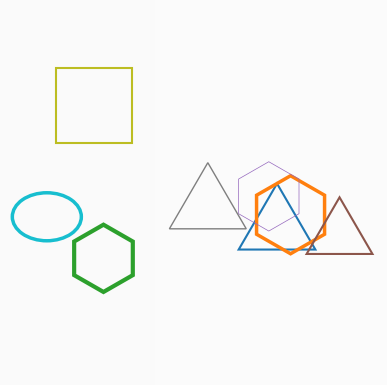[{"shape": "triangle", "thickness": 1.5, "radius": 0.57, "center": [0.715, 0.409]}, {"shape": "hexagon", "thickness": 2.5, "radius": 0.51, "center": [0.75, 0.442]}, {"shape": "hexagon", "thickness": 3, "radius": 0.44, "center": [0.267, 0.329]}, {"shape": "hexagon", "thickness": 0.5, "radius": 0.45, "center": [0.694, 0.49]}, {"shape": "triangle", "thickness": 1.5, "radius": 0.49, "center": [0.876, 0.389]}, {"shape": "triangle", "thickness": 1, "radius": 0.57, "center": [0.536, 0.463]}, {"shape": "square", "thickness": 1.5, "radius": 0.49, "center": [0.243, 0.726]}, {"shape": "oval", "thickness": 2.5, "radius": 0.45, "center": [0.121, 0.437]}]